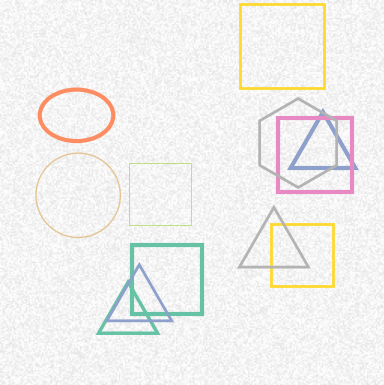[{"shape": "square", "thickness": 3, "radius": 0.45, "center": [0.434, 0.274]}, {"shape": "triangle", "thickness": 2.5, "radius": 0.44, "center": [0.333, 0.179]}, {"shape": "oval", "thickness": 3, "radius": 0.48, "center": [0.199, 0.7]}, {"shape": "triangle", "thickness": 3, "radius": 0.49, "center": [0.839, 0.612]}, {"shape": "triangle", "thickness": 2, "radius": 0.49, "center": [0.362, 0.215]}, {"shape": "square", "thickness": 3, "radius": 0.48, "center": [0.818, 0.598]}, {"shape": "square", "thickness": 0.5, "radius": 0.4, "center": [0.417, 0.496]}, {"shape": "square", "thickness": 2, "radius": 0.4, "center": [0.785, 0.338]}, {"shape": "square", "thickness": 2, "radius": 0.55, "center": [0.733, 0.88]}, {"shape": "circle", "thickness": 1, "radius": 0.55, "center": [0.203, 0.493]}, {"shape": "hexagon", "thickness": 2, "radius": 0.58, "center": [0.774, 0.629]}, {"shape": "triangle", "thickness": 2, "radius": 0.52, "center": [0.711, 0.358]}]